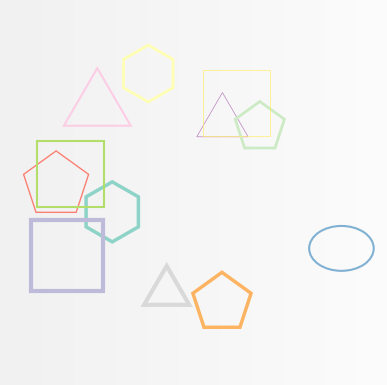[{"shape": "hexagon", "thickness": 2.5, "radius": 0.39, "center": [0.29, 0.45]}, {"shape": "hexagon", "thickness": 2, "radius": 0.37, "center": [0.383, 0.809]}, {"shape": "square", "thickness": 3, "radius": 0.46, "center": [0.172, 0.336]}, {"shape": "pentagon", "thickness": 1, "radius": 0.44, "center": [0.145, 0.52]}, {"shape": "oval", "thickness": 1.5, "radius": 0.42, "center": [0.881, 0.355]}, {"shape": "pentagon", "thickness": 2.5, "radius": 0.39, "center": [0.573, 0.214]}, {"shape": "square", "thickness": 1.5, "radius": 0.43, "center": [0.182, 0.548]}, {"shape": "triangle", "thickness": 1.5, "radius": 0.5, "center": [0.251, 0.723]}, {"shape": "triangle", "thickness": 3, "radius": 0.34, "center": [0.43, 0.242]}, {"shape": "triangle", "thickness": 0.5, "radius": 0.38, "center": [0.574, 0.683]}, {"shape": "pentagon", "thickness": 2, "radius": 0.33, "center": [0.67, 0.67]}, {"shape": "square", "thickness": 0.5, "radius": 0.43, "center": [0.61, 0.732]}]